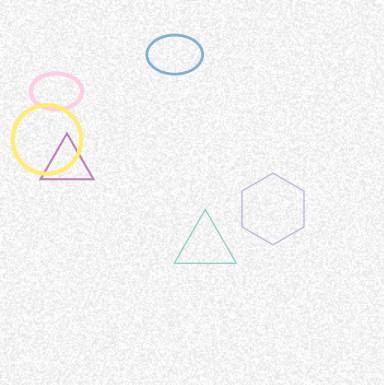[{"shape": "triangle", "thickness": 1, "radius": 0.47, "center": [0.533, 0.363]}, {"shape": "hexagon", "thickness": 1, "radius": 0.47, "center": [0.709, 0.457]}, {"shape": "oval", "thickness": 2, "radius": 0.36, "center": [0.454, 0.858]}, {"shape": "oval", "thickness": 3, "radius": 0.33, "center": [0.146, 0.762]}, {"shape": "triangle", "thickness": 1.5, "radius": 0.4, "center": [0.174, 0.574]}, {"shape": "circle", "thickness": 3, "radius": 0.45, "center": [0.122, 0.638]}]